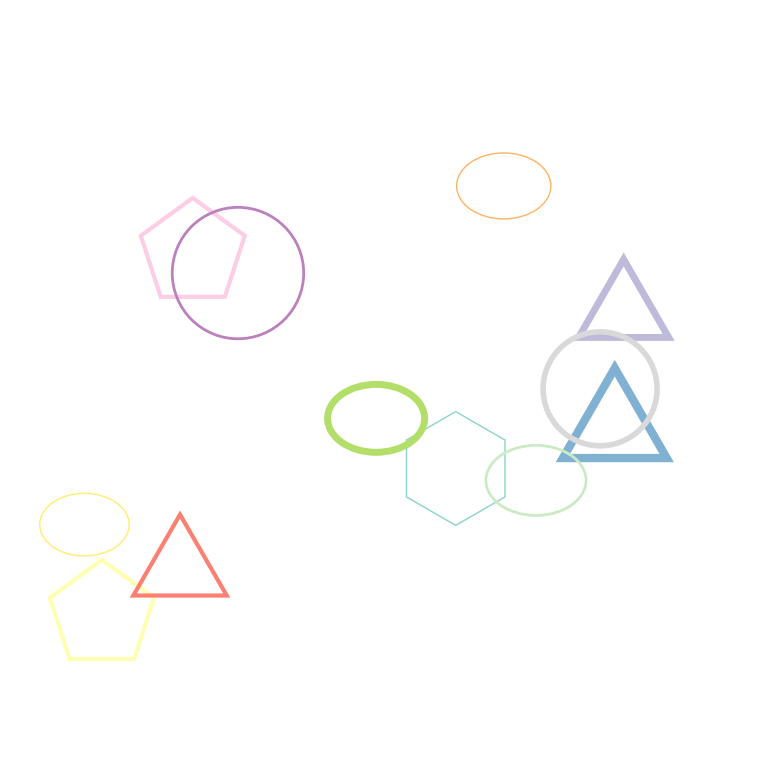[{"shape": "hexagon", "thickness": 0.5, "radius": 0.37, "center": [0.592, 0.392]}, {"shape": "pentagon", "thickness": 1.5, "radius": 0.36, "center": [0.132, 0.202]}, {"shape": "triangle", "thickness": 2.5, "radius": 0.34, "center": [0.81, 0.596]}, {"shape": "triangle", "thickness": 1.5, "radius": 0.35, "center": [0.234, 0.262]}, {"shape": "triangle", "thickness": 3, "radius": 0.39, "center": [0.798, 0.444]}, {"shape": "oval", "thickness": 0.5, "radius": 0.31, "center": [0.654, 0.759]}, {"shape": "oval", "thickness": 2.5, "radius": 0.31, "center": [0.488, 0.457]}, {"shape": "pentagon", "thickness": 1.5, "radius": 0.35, "center": [0.25, 0.672]}, {"shape": "circle", "thickness": 2, "radius": 0.37, "center": [0.779, 0.495]}, {"shape": "circle", "thickness": 1, "radius": 0.43, "center": [0.309, 0.645]}, {"shape": "oval", "thickness": 1, "radius": 0.33, "center": [0.696, 0.376]}, {"shape": "oval", "thickness": 0.5, "radius": 0.29, "center": [0.11, 0.319]}]